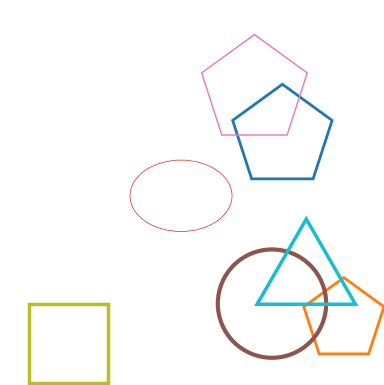[{"shape": "pentagon", "thickness": 2, "radius": 0.68, "center": [0.733, 0.645]}, {"shape": "pentagon", "thickness": 2, "radius": 0.55, "center": [0.893, 0.169]}, {"shape": "oval", "thickness": 0.5, "radius": 0.66, "center": [0.47, 0.491]}, {"shape": "circle", "thickness": 3, "radius": 0.7, "center": [0.706, 0.211]}, {"shape": "pentagon", "thickness": 1, "radius": 0.72, "center": [0.661, 0.766]}, {"shape": "square", "thickness": 2.5, "radius": 0.52, "center": [0.178, 0.108]}, {"shape": "triangle", "thickness": 2.5, "radius": 0.74, "center": [0.796, 0.284]}]